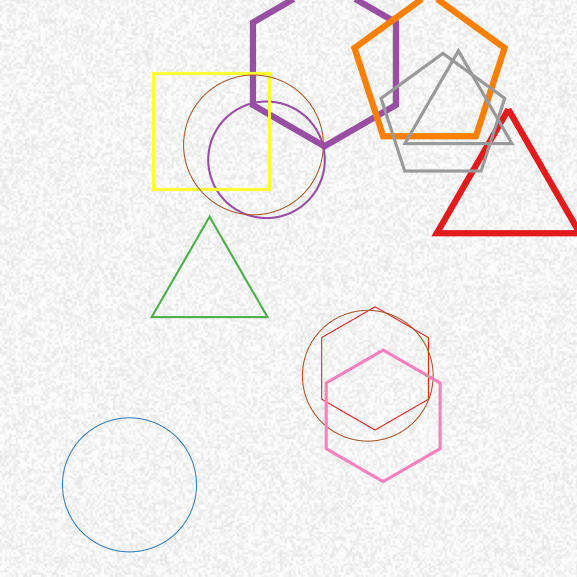[{"shape": "triangle", "thickness": 3, "radius": 0.71, "center": [0.88, 0.667]}, {"shape": "hexagon", "thickness": 0.5, "radius": 0.53, "center": [0.649, 0.361]}, {"shape": "circle", "thickness": 0.5, "radius": 0.58, "center": [0.224, 0.16]}, {"shape": "triangle", "thickness": 1, "radius": 0.58, "center": [0.363, 0.508]}, {"shape": "circle", "thickness": 1, "radius": 0.5, "center": [0.462, 0.722]}, {"shape": "hexagon", "thickness": 3, "radius": 0.71, "center": [0.562, 0.889]}, {"shape": "pentagon", "thickness": 3, "radius": 0.68, "center": [0.744, 0.874]}, {"shape": "square", "thickness": 1.5, "radius": 0.5, "center": [0.365, 0.772]}, {"shape": "circle", "thickness": 0.5, "radius": 0.61, "center": [0.439, 0.748]}, {"shape": "circle", "thickness": 0.5, "radius": 0.57, "center": [0.637, 0.349]}, {"shape": "hexagon", "thickness": 1.5, "radius": 0.57, "center": [0.663, 0.279]}, {"shape": "pentagon", "thickness": 1.5, "radius": 0.56, "center": [0.767, 0.794]}, {"shape": "triangle", "thickness": 1.5, "radius": 0.54, "center": [0.794, 0.804]}]